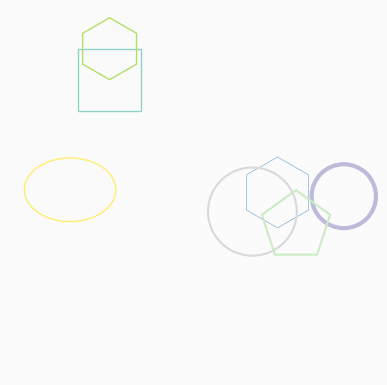[{"shape": "square", "thickness": 1, "radius": 0.4, "center": [0.282, 0.792]}, {"shape": "circle", "thickness": 3, "radius": 0.41, "center": [0.887, 0.49]}, {"shape": "hexagon", "thickness": 0.5, "radius": 0.46, "center": [0.716, 0.5]}, {"shape": "hexagon", "thickness": 1, "radius": 0.4, "center": [0.283, 0.873]}, {"shape": "circle", "thickness": 1.5, "radius": 0.57, "center": [0.651, 0.45]}, {"shape": "pentagon", "thickness": 1.5, "radius": 0.46, "center": [0.764, 0.414]}, {"shape": "oval", "thickness": 1, "radius": 0.59, "center": [0.181, 0.507]}]